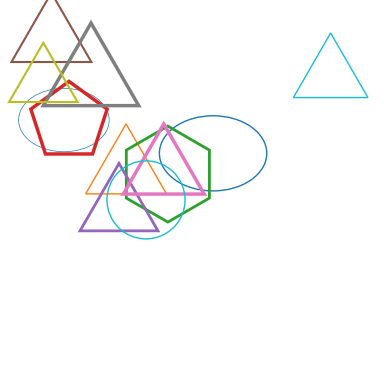[{"shape": "oval", "thickness": 0.5, "radius": 0.59, "center": [0.166, 0.688]}, {"shape": "oval", "thickness": 1, "radius": 0.7, "center": [0.553, 0.602]}, {"shape": "triangle", "thickness": 1, "radius": 0.61, "center": [0.327, 0.557]}, {"shape": "hexagon", "thickness": 2, "radius": 0.62, "center": [0.436, 0.548]}, {"shape": "pentagon", "thickness": 2.5, "radius": 0.52, "center": [0.179, 0.684]}, {"shape": "triangle", "thickness": 2, "radius": 0.58, "center": [0.309, 0.459]}, {"shape": "triangle", "thickness": 1.5, "radius": 0.6, "center": [0.133, 0.899]}, {"shape": "triangle", "thickness": 2.5, "radius": 0.61, "center": [0.425, 0.557]}, {"shape": "triangle", "thickness": 2.5, "radius": 0.71, "center": [0.236, 0.797]}, {"shape": "triangle", "thickness": 1.5, "radius": 0.51, "center": [0.113, 0.786]}, {"shape": "triangle", "thickness": 1, "radius": 0.56, "center": [0.859, 0.802]}, {"shape": "circle", "thickness": 1, "radius": 0.51, "center": [0.379, 0.481]}]